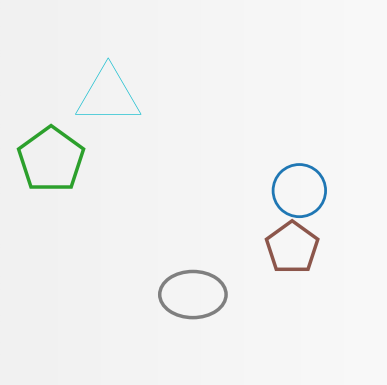[{"shape": "circle", "thickness": 2, "radius": 0.34, "center": [0.772, 0.505]}, {"shape": "pentagon", "thickness": 2.5, "radius": 0.44, "center": [0.132, 0.586]}, {"shape": "pentagon", "thickness": 2.5, "radius": 0.35, "center": [0.754, 0.357]}, {"shape": "oval", "thickness": 2.5, "radius": 0.43, "center": [0.498, 0.235]}, {"shape": "triangle", "thickness": 0.5, "radius": 0.49, "center": [0.279, 0.752]}]